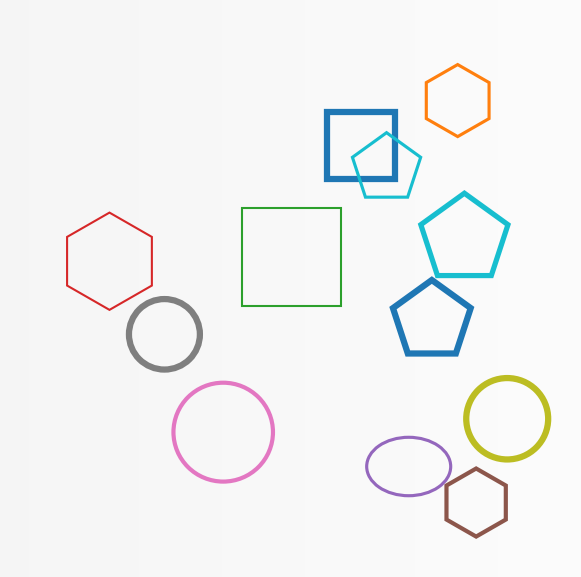[{"shape": "pentagon", "thickness": 3, "radius": 0.35, "center": [0.743, 0.444]}, {"shape": "square", "thickness": 3, "radius": 0.29, "center": [0.621, 0.748]}, {"shape": "hexagon", "thickness": 1.5, "radius": 0.31, "center": [0.787, 0.825]}, {"shape": "square", "thickness": 1, "radius": 0.43, "center": [0.501, 0.554]}, {"shape": "hexagon", "thickness": 1, "radius": 0.42, "center": [0.188, 0.547]}, {"shape": "oval", "thickness": 1.5, "radius": 0.36, "center": [0.703, 0.191]}, {"shape": "hexagon", "thickness": 2, "radius": 0.29, "center": [0.819, 0.129]}, {"shape": "circle", "thickness": 2, "radius": 0.43, "center": [0.384, 0.251]}, {"shape": "circle", "thickness": 3, "radius": 0.31, "center": [0.283, 0.42]}, {"shape": "circle", "thickness": 3, "radius": 0.35, "center": [0.873, 0.274]}, {"shape": "pentagon", "thickness": 2.5, "radius": 0.39, "center": [0.799, 0.586]}, {"shape": "pentagon", "thickness": 1.5, "radius": 0.31, "center": [0.665, 0.708]}]